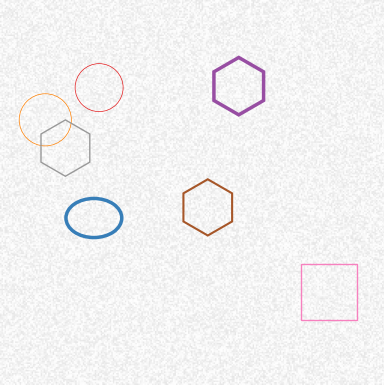[{"shape": "circle", "thickness": 0.5, "radius": 0.31, "center": [0.257, 0.772]}, {"shape": "oval", "thickness": 2.5, "radius": 0.36, "center": [0.244, 0.434]}, {"shape": "hexagon", "thickness": 2.5, "radius": 0.37, "center": [0.62, 0.776]}, {"shape": "circle", "thickness": 0.5, "radius": 0.34, "center": [0.118, 0.689]}, {"shape": "hexagon", "thickness": 1.5, "radius": 0.37, "center": [0.54, 0.461]}, {"shape": "square", "thickness": 1, "radius": 0.36, "center": [0.855, 0.241]}, {"shape": "hexagon", "thickness": 1, "radius": 0.37, "center": [0.17, 0.615]}]